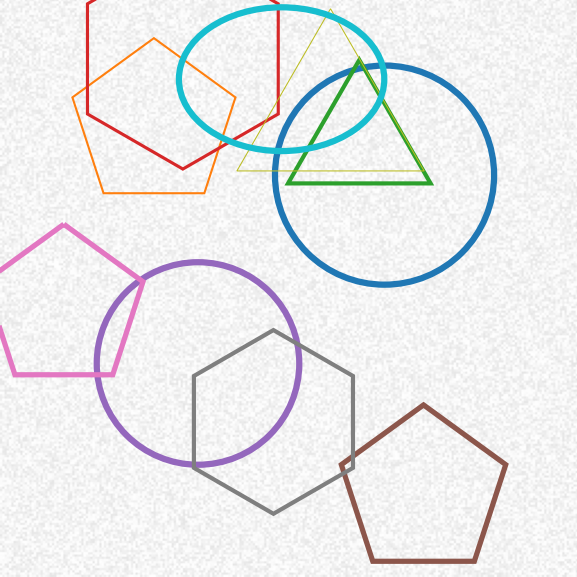[{"shape": "circle", "thickness": 3, "radius": 0.95, "center": [0.666, 0.696]}, {"shape": "pentagon", "thickness": 1, "radius": 0.74, "center": [0.267, 0.785]}, {"shape": "triangle", "thickness": 2, "radius": 0.71, "center": [0.622, 0.753]}, {"shape": "hexagon", "thickness": 1.5, "radius": 0.95, "center": [0.317, 0.897]}, {"shape": "circle", "thickness": 3, "radius": 0.88, "center": [0.343, 0.37]}, {"shape": "pentagon", "thickness": 2.5, "radius": 0.75, "center": [0.733, 0.148]}, {"shape": "pentagon", "thickness": 2.5, "radius": 0.72, "center": [0.111, 0.467]}, {"shape": "hexagon", "thickness": 2, "radius": 0.8, "center": [0.473, 0.269]}, {"shape": "triangle", "thickness": 0.5, "radius": 0.94, "center": [0.572, 0.797]}, {"shape": "oval", "thickness": 3, "radius": 0.89, "center": [0.488, 0.862]}]